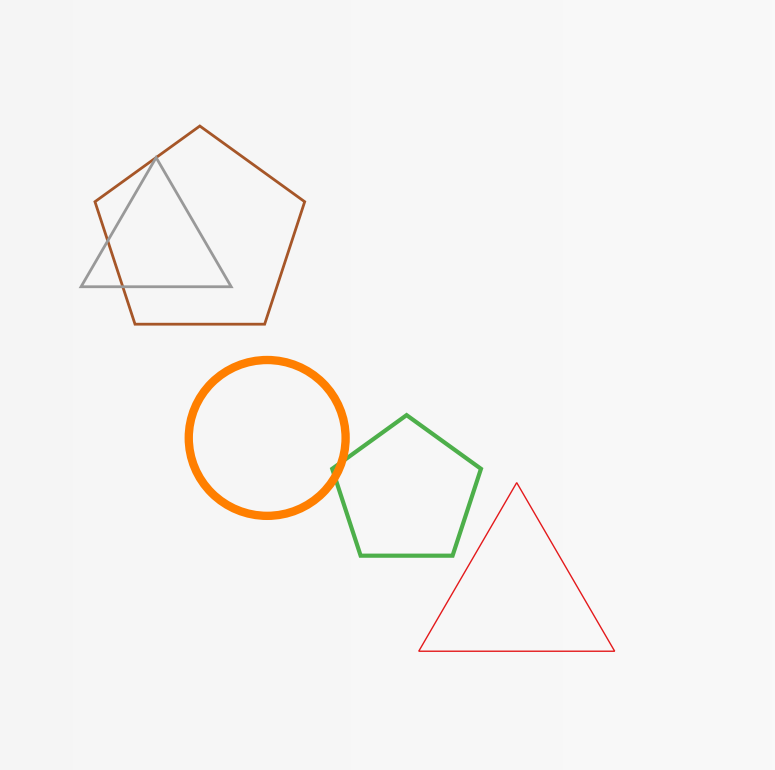[{"shape": "triangle", "thickness": 0.5, "radius": 0.73, "center": [0.667, 0.227]}, {"shape": "pentagon", "thickness": 1.5, "radius": 0.5, "center": [0.525, 0.36]}, {"shape": "circle", "thickness": 3, "radius": 0.51, "center": [0.345, 0.431]}, {"shape": "pentagon", "thickness": 1, "radius": 0.71, "center": [0.258, 0.694]}, {"shape": "triangle", "thickness": 1, "radius": 0.56, "center": [0.201, 0.684]}]